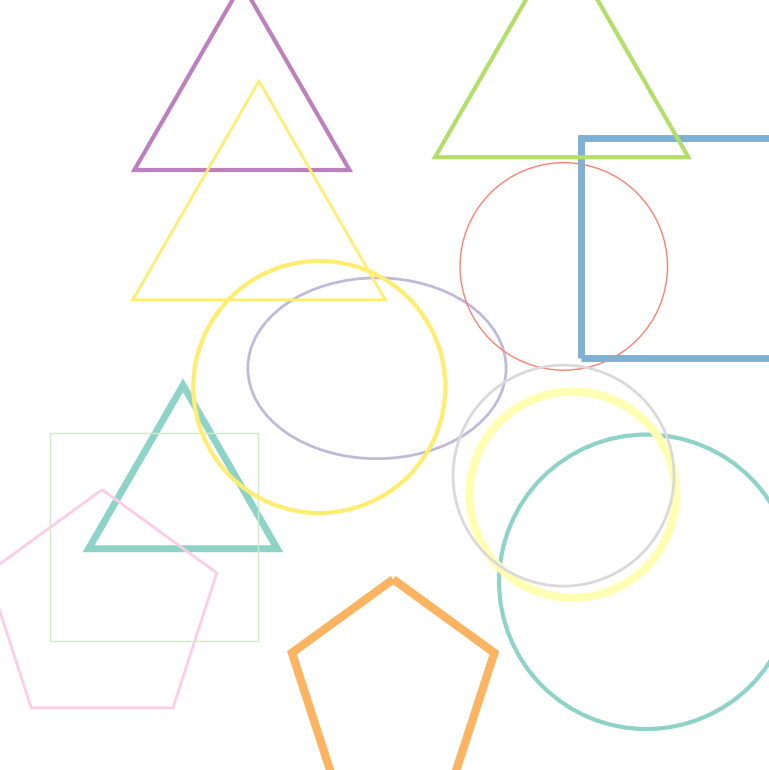[{"shape": "circle", "thickness": 1.5, "radius": 0.96, "center": [0.839, 0.244]}, {"shape": "triangle", "thickness": 2.5, "radius": 0.71, "center": [0.238, 0.358]}, {"shape": "circle", "thickness": 3, "radius": 0.67, "center": [0.744, 0.358]}, {"shape": "oval", "thickness": 1, "radius": 0.84, "center": [0.49, 0.522]}, {"shape": "circle", "thickness": 0.5, "radius": 0.67, "center": [0.732, 0.654]}, {"shape": "square", "thickness": 2.5, "radius": 0.71, "center": [0.897, 0.678]}, {"shape": "pentagon", "thickness": 3, "radius": 0.69, "center": [0.511, 0.109]}, {"shape": "triangle", "thickness": 1.5, "radius": 0.95, "center": [0.729, 0.891]}, {"shape": "pentagon", "thickness": 1, "radius": 0.78, "center": [0.133, 0.207]}, {"shape": "circle", "thickness": 1, "radius": 0.72, "center": [0.732, 0.382]}, {"shape": "triangle", "thickness": 1.5, "radius": 0.81, "center": [0.314, 0.86]}, {"shape": "square", "thickness": 0.5, "radius": 0.68, "center": [0.2, 0.302]}, {"shape": "circle", "thickness": 1.5, "radius": 0.82, "center": [0.415, 0.497]}, {"shape": "triangle", "thickness": 1, "radius": 0.95, "center": [0.336, 0.705]}]